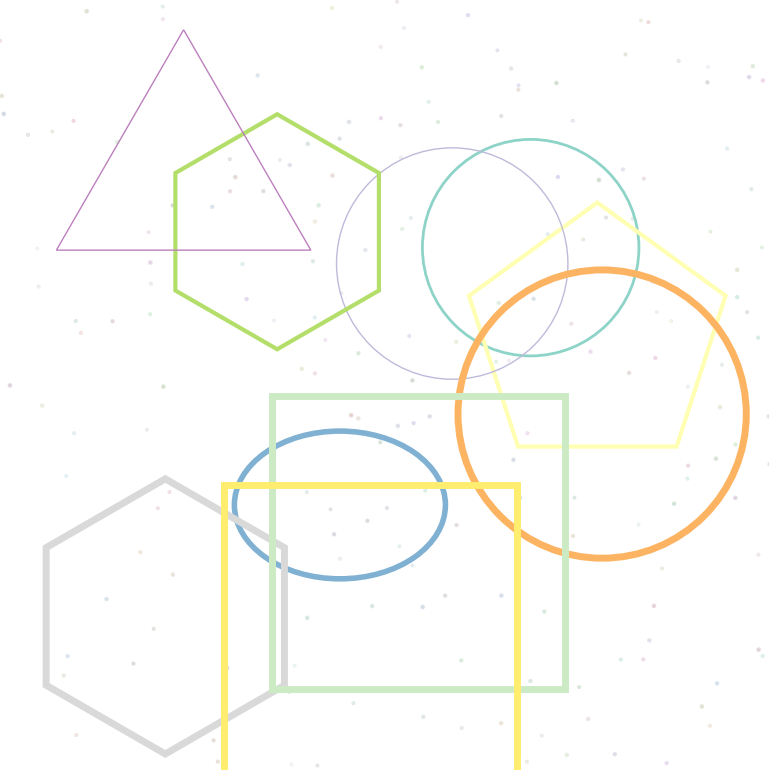[{"shape": "circle", "thickness": 1, "radius": 0.7, "center": [0.689, 0.678]}, {"shape": "pentagon", "thickness": 1.5, "radius": 0.88, "center": [0.776, 0.562]}, {"shape": "circle", "thickness": 0.5, "radius": 0.75, "center": [0.587, 0.658]}, {"shape": "oval", "thickness": 2, "radius": 0.69, "center": [0.441, 0.344]}, {"shape": "circle", "thickness": 2.5, "radius": 0.94, "center": [0.782, 0.462]}, {"shape": "hexagon", "thickness": 1.5, "radius": 0.76, "center": [0.36, 0.699]}, {"shape": "hexagon", "thickness": 2.5, "radius": 0.89, "center": [0.215, 0.199]}, {"shape": "triangle", "thickness": 0.5, "radius": 0.95, "center": [0.238, 0.771]}, {"shape": "square", "thickness": 2.5, "radius": 0.95, "center": [0.543, 0.295]}, {"shape": "square", "thickness": 2.5, "radius": 0.95, "center": [0.482, 0.18]}]